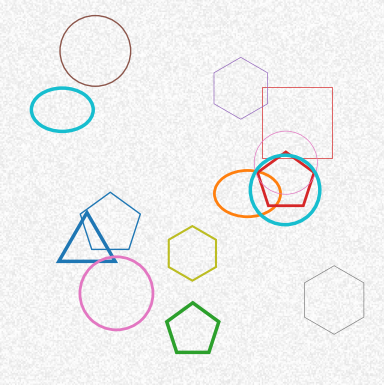[{"shape": "triangle", "thickness": 2.5, "radius": 0.42, "center": [0.226, 0.363]}, {"shape": "pentagon", "thickness": 1, "radius": 0.41, "center": [0.286, 0.419]}, {"shape": "oval", "thickness": 2, "radius": 0.43, "center": [0.643, 0.497]}, {"shape": "pentagon", "thickness": 2.5, "radius": 0.36, "center": [0.501, 0.142]}, {"shape": "pentagon", "thickness": 2, "radius": 0.39, "center": [0.742, 0.528]}, {"shape": "square", "thickness": 0.5, "radius": 0.46, "center": [0.772, 0.682]}, {"shape": "hexagon", "thickness": 0.5, "radius": 0.4, "center": [0.625, 0.771]}, {"shape": "circle", "thickness": 1, "radius": 0.46, "center": [0.248, 0.868]}, {"shape": "circle", "thickness": 2, "radius": 0.47, "center": [0.302, 0.238]}, {"shape": "circle", "thickness": 0.5, "radius": 0.41, "center": [0.742, 0.577]}, {"shape": "hexagon", "thickness": 0.5, "radius": 0.45, "center": [0.868, 0.221]}, {"shape": "hexagon", "thickness": 1.5, "radius": 0.35, "center": [0.5, 0.342]}, {"shape": "oval", "thickness": 2.5, "radius": 0.4, "center": [0.162, 0.715]}, {"shape": "circle", "thickness": 2.5, "radius": 0.45, "center": [0.74, 0.507]}]